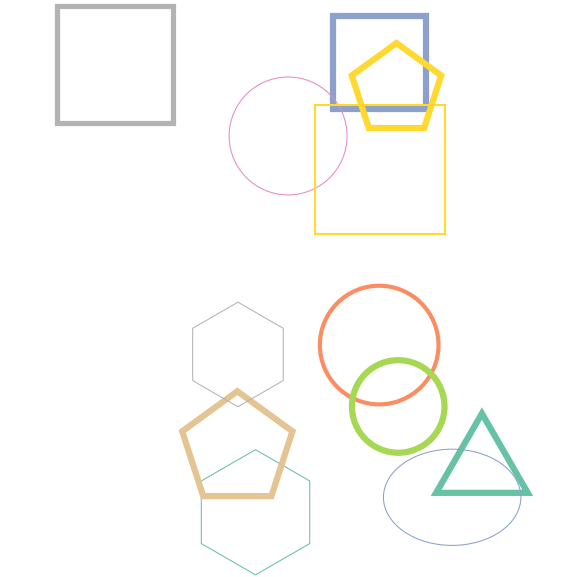[{"shape": "hexagon", "thickness": 0.5, "radius": 0.54, "center": [0.442, 0.112]}, {"shape": "triangle", "thickness": 3, "radius": 0.46, "center": [0.834, 0.192]}, {"shape": "circle", "thickness": 2, "radius": 0.51, "center": [0.657, 0.402]}, {"shape": "square", "thickness": 3, "radius": 0.4, "center": [0.656, 0.891]}, {"shape": "oval", "thickness": 0.5, "radius": 0.59, "center": [0.783, 0.138]}, {"shape": "circle", "thickness": 0.5, "radius": 0.51, "center": [0.499, 0.764]}, {"shape": "circle", "thickness": 3, "radius": 0.4, "center": [0.69, 0.295]}, {"shape": "square", "thickness": 1, "radius": 0.56, "center": [0.658, 0.705]}, {"shape": "pentagon", "thickness": 3, "radius": 0.41, "center": [0.686, 0.843]}, {"shape": "pentagon", "thickness": 3, "radius": 0.5, "center": [0.411, 0.221]}, {"shape": "hexagon", "thickness": 0.5, "radius": 0.45, "center": [0.412, 0.385]}, {"shape": "square", "thickness": 2.5, "radius": 0.5, "center": [0.199, 0.887]}]